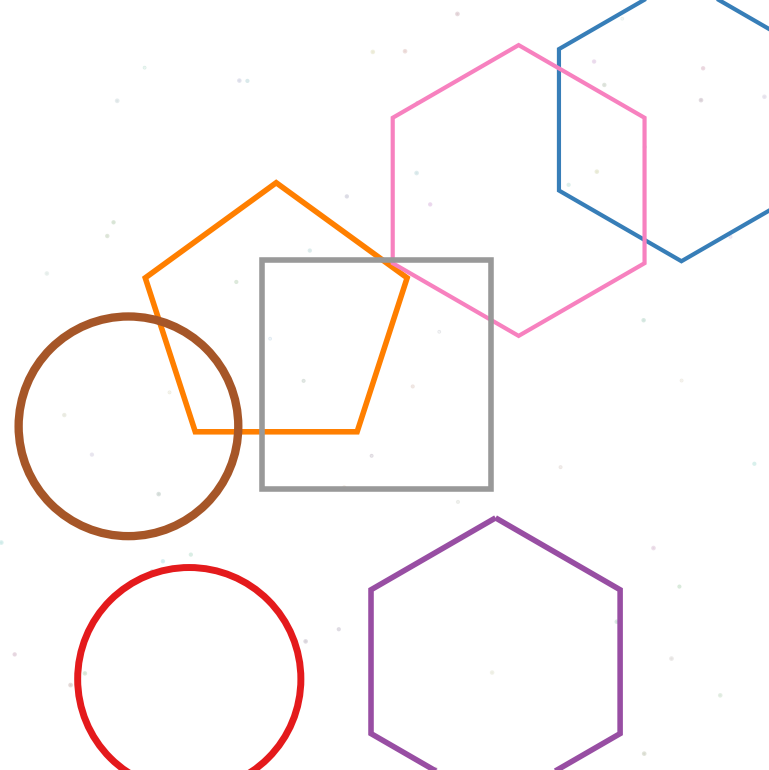[{"shape": "circle", "thickness": 2.5, "radius": 0.72, "center": [0.246, 0.118]}, {"shape": "hexagon", "thickness": 1.5, "radius": 0.92, "center": [0.885, 0.844]}, {"shape": "hexagon", "thickness": 2, "radius": 0.93, "center": [0.644, 0.141]}, {"shape": "pentagon", "thickness": 2, "radius": 0.89, "center": [0.359, 0.584]}, {"shape": "circle", "thickness": 3, "radius": 0.71, "center": [0.167, 0.446]}, {"shape": "hexagon", "thickness": 1.5, "radius": 0.94, "center": [0.674, 0.753]}, {"shape": "square", "thickness": 2, "radius": 0.74, "center": [0.489, 0.513]}]